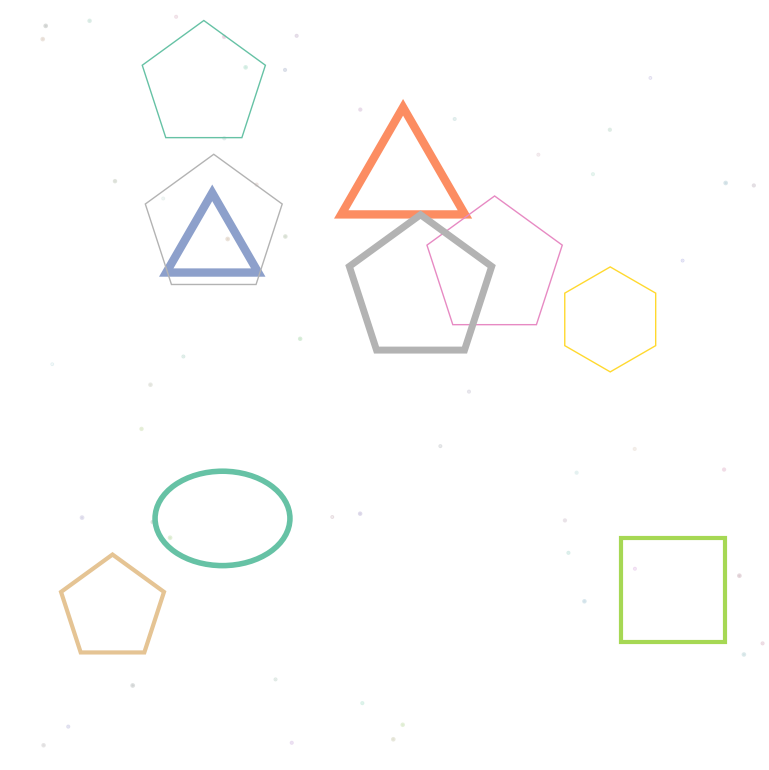[{"shape": "pentagon", "thickness": 0.5, "radius": 0.42, "center": [0.265, 0.889]}, {"shape": "oval", "thickness": 2, "radius": 0.44, "center": [0.289, 0.327]}, {"shape": "triangle", "thickness": 3, "radius": 0.46, "center": [0.523, 0.768]}, {"shape": "triangle", "thickness": 3, "radius": 0.34, "center": [0.276, 0.681]}, {"shape": "pentagon", "thickness": 0.5, "radius": 0.46, "center": [0.642, 0.653]}, {"shape": "square", "thickness": 1.5, "radius": 0.34, "center": [0.874, 0.234]}, {"shape": "hexagon", "thickness": 0.5, "radius": 0.34, "center": [0.792, 0.585]}, {"shape": "pentagon", "thickness": 1.5, "radius": 0.35, "center": [0.146, 0.21]}, {"shape": "pentagon", "thickness": 0.5, "radius": 0.47, "center": [0.278, 0.706]}, {"shape": "pentagon", "thickness": 2.5, "radius": 0.49, "center": [0.546, 0.624]}]